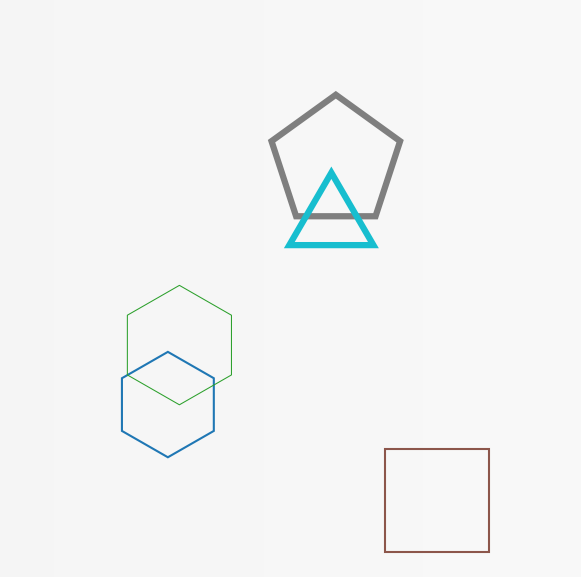[{"shape": "hexagon", "thickness": 1, "radius": 0.46, "center": [0.289, 0.299]}, {"shape": "hexagon", "thickness": 0.5, "radius": 0.52, "center": [0.309, 0.402]}, {"shape": "square", "thickness": 1, "radius": 0.45, "center": [0.752, 0.133]}, {"shape": "pentagon", "thickness": 3, "radius": 0.58, "center": [0.578, 0.719]}, {"shape": "triangle", "thickness": 3, "radius": 0.42, "center": [0.57, 0.616]}]